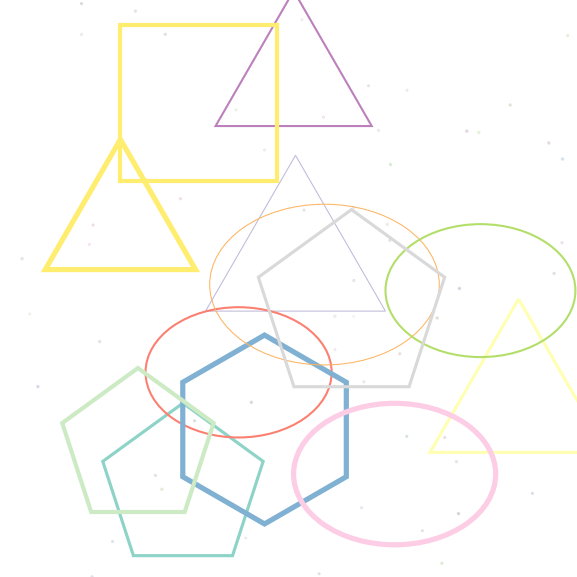[{"shape": "pentagon", "thickness": 1.5, "radius": 0.73, "center": [0.317, 0.155]}, {"shape": "triangle", "thickness": 1.5, "radius": 0.89, "center": [0.898, 0.304]}, {"shape": "triangle", "thickness": 0.5, "radius": 0.9, "center": [0.512, 0.55]}, {"shape": "oval", "thickness": 1, "radius": 0.81, "center": [0.413, 0.354]}, {"shape": "hexagon", "thickness": 2.5, "radius": 0.82, "center": [0.458, 0.255]}, {"shape": "oval", "thickness": 0.5, "radius": 0.99, "center": [0.562, 0.506]}, {"shape": "oval", "thickness": 1, "radius": 0.82, "center": [0.832, 0.496]}, {"shape": "oval", "thickness": 2.5, "radius": 0.87, "center": [0.683, 0.178]}, {"shape": "pentagon", "thickness": 1.5, "radius": 0.85, "center": [0.609, 0.467]}, {"shape": "triangle", "thickness": 1, "radius": 0.78, "center": [0.508, 0.859]}, {"shape": "pentagon", "thickness": 2, "radius": 0.69, "center": [0.239, 0.224]}, {"shape": "triangle", "thickness": 2.5, "radius": 0.75, "center": [0.208, 0.607]}, {"shape": "square", "thickness": 2, "radius": 0.68, "center": [0.344, 0.822]}]